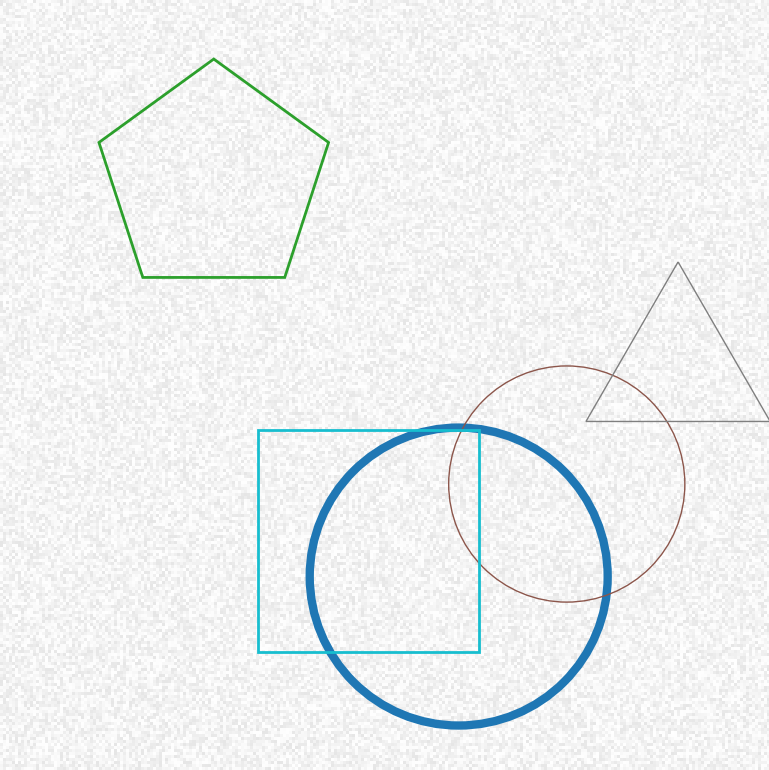[{"shape": "circle", "thickness": 3, "radius": 0.97, "center": [0.596, 0.251]}, {"shape": "pentagon", "thickness": 1, "radius": 0.78, "center": [0.278, 0.767]}, {"shape": "circle", "thickness": 0.5, "radius": 0.77, "center": [0.736, 0.371]}, {"shape": "triangle", "thickness": 0.5, "radius": 0.69, "center": [0.881, 0.522]}, {"shape": "square", "thickness": 1, "radius": 0.72, "center": [0.479, 0.297]}]